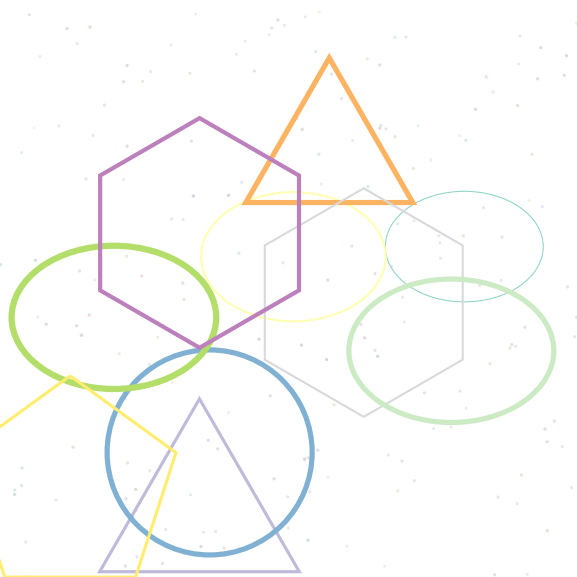[{"shape": "oval", "thickness": 0.5, "radius": 0.68, "center": [0.804, 0.572]}, {"shape": "oval", "thickness": 1, "radius": 0.8, "center": [0.508, 0.555]}, {"shape": "triangle", "thickness": 1.5, "radius": 1.0, "center": [0.345, 0.109]}, {"shape": "circle", "thickness": 2.5, "radius": 0.89, "center": [0.363, 0.216]}, {"shape": "triangle", "thickness": 2.5, "radius": 0.83, "center": [0.57, 0.732]}, {"shape": "oval", "thickness": 3, "radius": 0.89, "center": [0.197, 0.45]}, {"shape": "hexagon", "thickness": 1, "radius": 0.99, "center": [0.63, 0.475]}, {"shape": "hexagon", "thickness": 2, "radius": 0.99, "center": [0.346, 0.596]}, {"shape": "oval", "thickness": 2.5, "radius": 0.89, "center": [0.781, 0.392]}, {"shape": "pentagon", "thickness": 1.5, "radius": 0.96, "center": [0.121, 0.156]}]